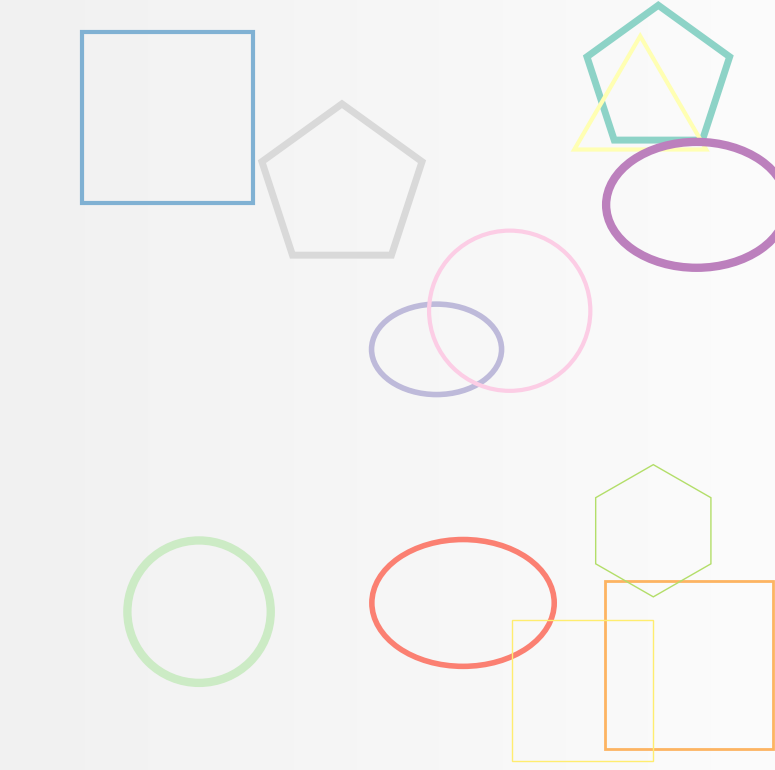[{"shape": "pentagon", "thickness": 2.5, "radius": 0.48, "center": [0.849, 0.896]}, {"shape": "triangle", "thickness": 1.5, "radius": 0.49, "center": [0.826, 0.855]}, {"shape": "oval", "thickness": 2, "radius": 0.42, "center": [0.563, 0.546]}, {"shape": "oval", "thickness": 2, "radius": 0.59, "center": [0.597, 0.217]}, {"shape": "square", "thickness": 1.5, "radius": 0.55, "center": [0.216, 0.847]}, {"shape": "square", "thickness": 1, "radius": 0.54, "center": [0.889, 0.136]}, {"shape": "hexagon", "thickness": 0.5, "radius": 0.43, "center": [0.843, 0.311]}, {"shape": "circle", "thickness": 1.5, "radius": 0.52, "center": [0.658, 0.596]}, {"shape": "pentagon", "thickness": 2.5, "radius": 0.54, "center": [0.441, 0.756]}, {"shape": "oval", "thickness": 3, "radius": 0.58, "center": [0.899, 0.734]}, {"shape": "circle", "thickness": 3, "radius": 0.46, "center": [0.257, 0.206]}, {"shape": "square", "thickness": 0.5, "radius": 0.46, "center": [0.752, 0.103]}]